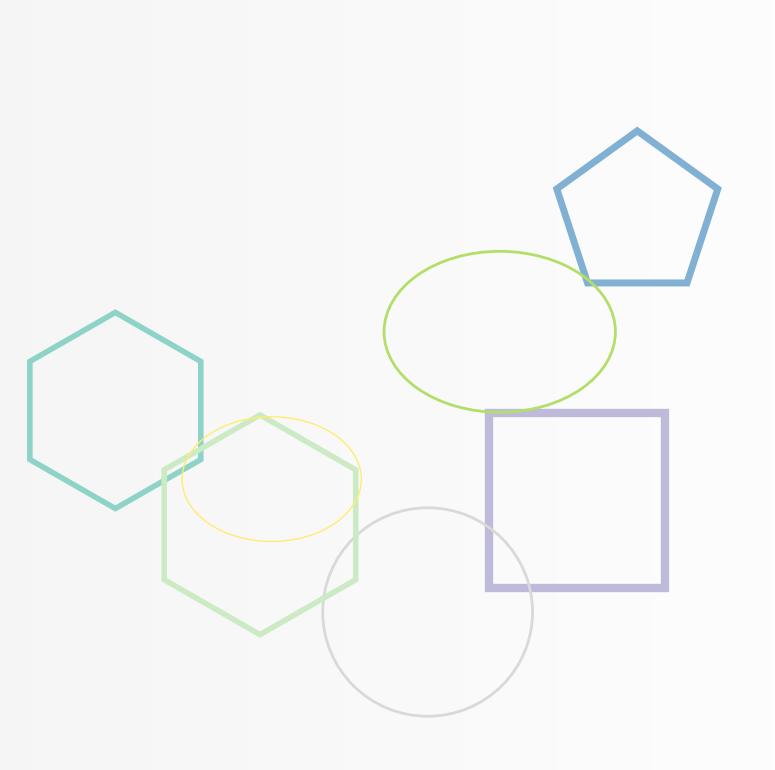[{"shape": "hexagon", "thickness": 2, "radius": 0.64, "center": [0.149, 0.467]}, {"shape": "square", "thickness": 3, "radius": 0.57, "center": [0.745, 0.35]}, {"shape": "pentagon", "thickness": 2.5, "radius": 0.55, "center": [0.822, 0.721]}, {"shape": "oval", "thickness": 1, "radius": 0.75, "center": [0.645, 0.569]}, {"shape": "circle", "thickness": 1, "radius": 0.68, "center": [0.552, 0.205]}, {"shape": "hexagon", "thickness": 2, "radius": 0.71, "center": [0.335, 0.318]}, {"shape": "oval", "thickness": 0.5, "radius": 0.58, "center": [0.351, 0.378]}]